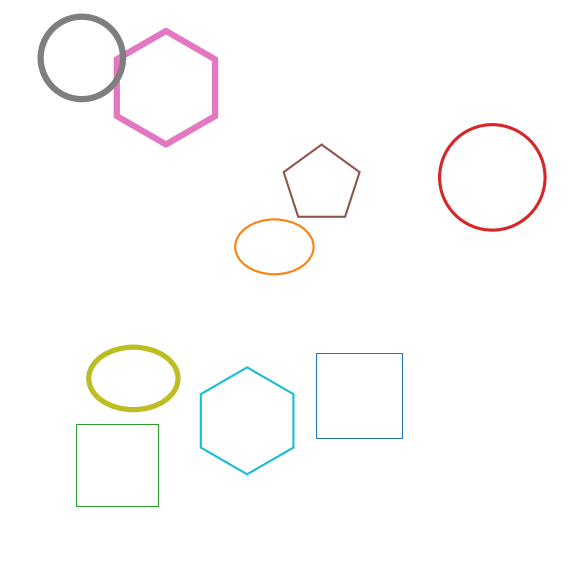[{"shape": "square", "thickness": 0.5, "radius": 0.37, "center": [0.622, 0.314]}, {"shape": "oval", "thickness": 1, "radius": 0.34, "center": [0.475, 0.572]}, {"shape": "square", "thickness": 0.5, "radius": 0.36, "center": [0.203, 0.193]}, {"shape": "circle", "thickness": 1.5, "radius": 0.46, "center": [0.852, 0.692]}, {"shape": "pentagon", "thickness": 1, "radius": 0.35, "center": [0.557, 0.68]}, {"shape": "hexagon", "thickness": 3, "radius": 0.49, "center": [0.287, 0.847]}, {"shape": "circle", "thickness": 3, "radius": 0.36, "center": [0.142, 0.899]}, {"shape": "oval", "thickness": 2.5, "radius": 0.39, "center": [0.231, 0.344]}, {"shape": "hexagon", "thickness": 1, "radius": 0.46, "center": [0.428, 0.27]}]